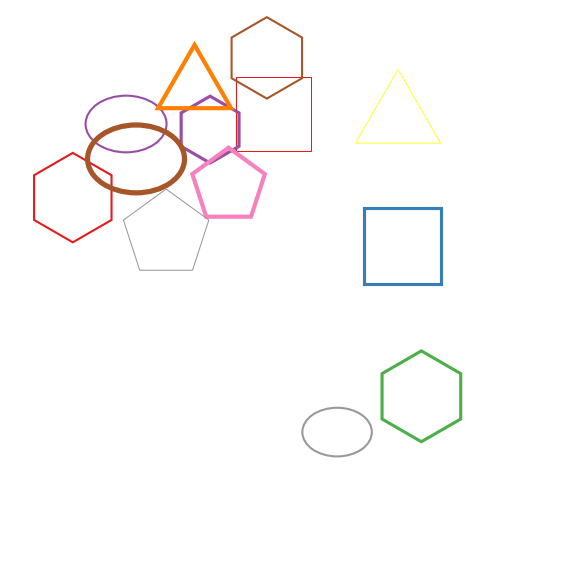[{"shape": "hexagon", "thickness": 1, "radius": 0.39, "center": [0.126, 0.657]}, {"shape": "square", "thickness": 0.5, "radius": 0.32, "center": [0.473, 0.802]}, {"shape": "square", "thickness": 1.5, "radius": 0.33, "center": [0.698, 0.573]}, {"shape": "hexagon", "thickness": 1.5, "radius": 0.39, "center": [0.73, 0.313]}, {"shape": "hexagon", "thickness": 1.5, "radius": 0.29, "center": [0.364, 0.775]}, {"shape": "oval", "thickness": 1, "radius": 0.35, "center": [0.218, 0.784]}, {"shape": "triangle", "thickness": 2, "radius": 0.37, "center": [0.337, 0.848]}, {"shape": "triangle", "thickness": 0.5, "radius": 0.43, "center": [0.689, 0.794]}, {"shape": "hexagon", "thickness": 1, "radius": 0.35, "center": [0.462, 0.899]}, {"shape": "oval", "thickness": 2.5, "radius": 0.42, "center": [0.236, 0.724]}, {"shape": "pentagon", "thickness": 2, "radius": 0.33, "center": [0.396, 0.677]}, {"shape": "pentagon", "thickness": 0.5, "radius": 0.39, "center": [0.288, 0.594]}, {"shape": "oval", "thickness": 1, "radius": 0.3, "center": [0.584, 0.251]}]